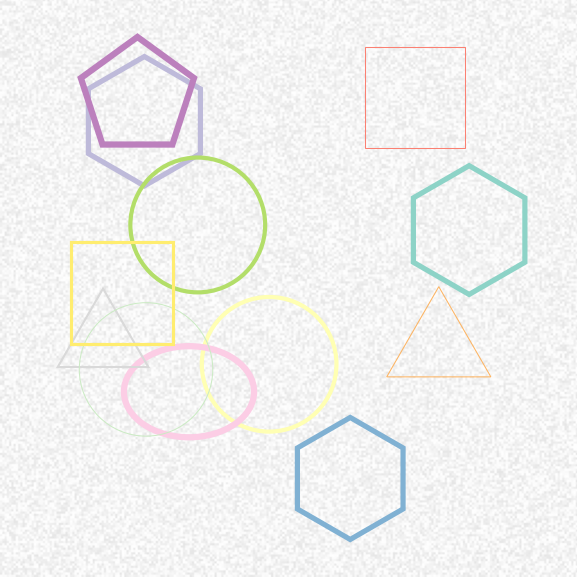[{"shape": "hexagon", "thickness": 2.5, "radius": 0.56, "center": [0.812, 0.601]}, {"shape": "circle", "thickness": 2, "radius": 0.58, "center": [0.466, 0.368]}, {"shape": "hexagon", "thickness": 2.5, "radius": 0.56, "center": [0.25, 0.789]}, {"shape": "square", "thickness": 0.5, "radius": 0.44, "center": [0.719, 0.83]}, {"shape": "hexagon", "thickness": 2.5, "radius": 0.53, "center": [0.606, 0.171]}, {"shape": "triangle", "thickness": 0.5, "radius": 0.52, "center": [0.76, 0.399]}, {"shape": "circle", "thickness": 2, "radius": 0.58, "center": [0.342, 0.61]}, {"shape": "oval", "thickness": 3, "radius": 0.56, "center": [0.327, 0.321]}, {"shape": "triangle", "thickness": 1, "radius": 0.45, "center": [0.178, 0.409]}, {"shape": "pentagon", "thickness": 3, "radius": 0.51, "center": [0.238, 0.832]}, {"shape": "circle", "thickness": 0.5, "radius": 0.58, "center": [0.253, 0.359]}, {"shape": "square", "thickness": 1.5, "radius": 0.44, "center": [0.211, 0.492]}]